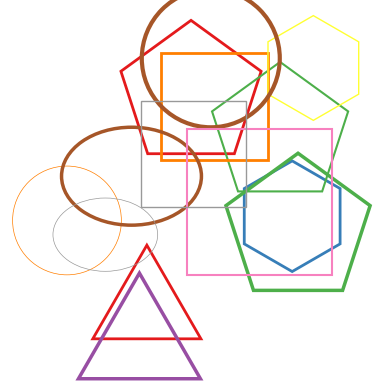[{"shape": "triangle", "thickness": 2, "radius": 0.81, "center": [0.381, 0.201]}, {"shape": "pentagon", "thickness": 2, "radius": 0.96, "center": [0.496, 0.756]}, {"shape": "hexagon", "thickness": 2, "radius": 0.72, "center": [0.759, 0.438]}, {"shape": "pentagon", "thickness": 2.5, "radius": 0.98, "center": [0.774, 0.405]}, {"shape": "pentagon", "thickness": 1.5, "radius": 0.93, "center": [0.728, 0.653]}, {"shape": "triangle", "thickness": 2.5, "radius": 0.91, "center": [0.362, 0.108]}, {"shape": "circle", "thickness": 0.5, "radius": 0.71, "center": [0.174, 0.427]}, {"shape": "square", "thickness": 2, "radius": 0.69, "center": [0.556, 0.724]}, {"shape": "hexagon", "thickness": 1, "radius": 0.68, "center": [0.814, 0.823]}, {"shape": "circle", "thickness": 3, "radius": 0.9, "center": [0.548, 0.849]}, {"shape": "oval", "thickness": 2.5, "radius": 0.91, "center": [0.342, 0.542]}, {"shape": "square", "thickness": 1.5, "radius": 0.94, "center": [0.673, 0.476]}, {"shape": "square", "thickness": 1, "radius": 0.69, "center": [0.503, 0.601]}, {"shape": "oval", "thickness": 0.5, "radius": 0.68, "center": [0.274, 0.39]}]